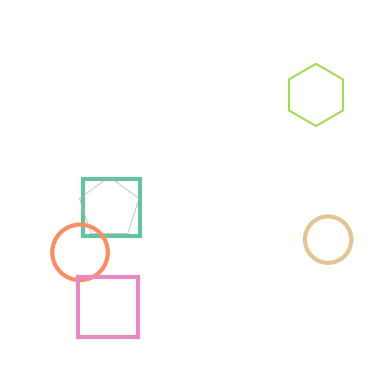[{"shape": "square", "thickness": 3, "radius": 0.37, "center": [0.29, 0.461]}, {"shape": "circle", "thickness": 3, "radius": 0.36, "center": [0.208, 0.344]}, {"shape": "square", "thickness": 3, "radius": 0.39, "center": [0.28, 0.202]}, {"shape": "hexagon", "thickness": 1.5, "radius": 0.4, "center": [0.821, 0.753]}, {"shape": "circle", "thickness": 3, "radius": 0.3, "center": [0.852, 0.378]}, {"shape": "pentagon", "thickness": 0.5, "radius": 0.41, "center": [0.284, 0.459]}]